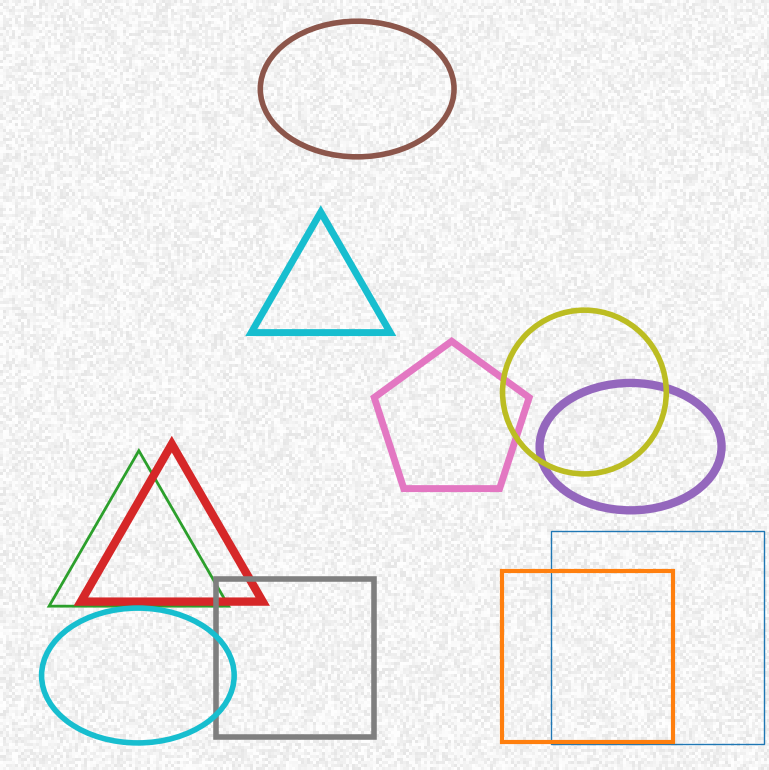[{"shape": "square", "thickness": 0.5, "radius": 0.69, "center": [0.854, 0.172]}, {"shape": "square", "thickness": 1.5, "radius": 0.56, "center": [0.763, 0.148]}, {"shape": "triangle", "thickness": 1, "radius": 0.67, "center": [0.18, 0.28]}, {"shape": "triangle", "thickness": 3, "radius": 0.68, "center": [0.223, 0.287]}, {"shape": "oval", "thickness": 3, "radius": 0.59, "center": [0.819, 0.42]}, {"shape": "oval", "thickness": 2, "radius": 0.63, "center": [0.464, 0.884]}, {"shape": "pentagon", "thickness": 2.5, "radius": 0.53, "center": [0.587, 0.451]}, {"shape": "square", "thickness": 2, "radius": 0.51, "center": [0.383, 0.145]}, {"shape": "circle", "thickness": 2, "radius": 0.53, "center": [0.759, 0.491]}, {"shape": "triangle", "thickness": 2.5, "radius": 0.52, "center": [0.417, 0.62]}, {"shape": "oval", "thickness": 2, "radius": 0.63, "center": [0.179, 0.123]}]